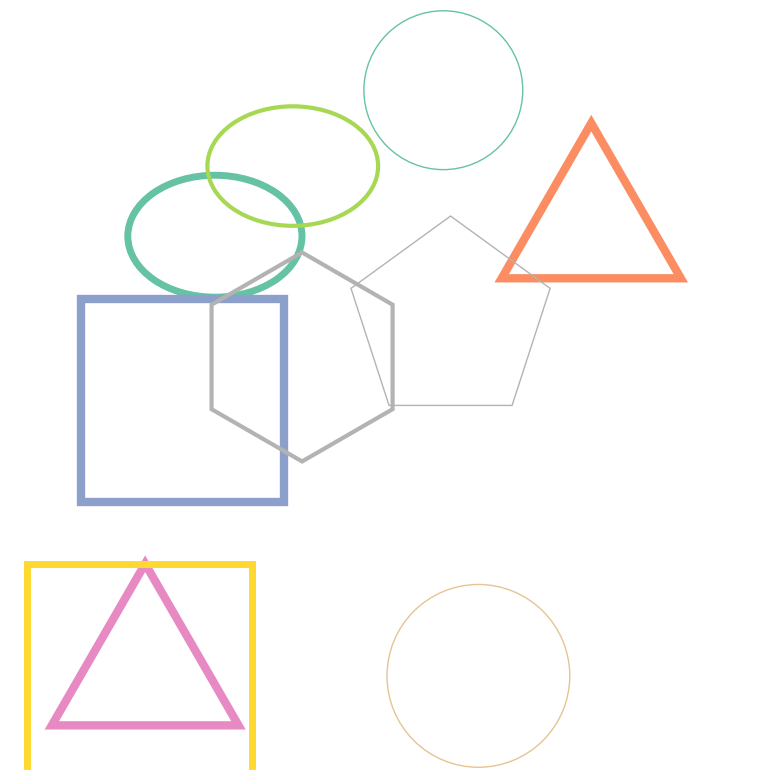[{"shape": "oval", "thickness": 2.5, "radius": 0.57, "center": [0.279, 0.693]}, {"shape": "circle", "thickness": 0.5, "radius": 0.52, "center": [0.576, 0.883]}, {"shape": "triangle", "thickness": 3, "radius": 0.67, "center": [0.768, 0.706]}, {"shape": "square", "thickness": 3, "radius": 0.66, "center": [0.237, 0.48]}, {"shape": "triangle", "thickness": 3, "radius": 0.7, "center": [0.189, 0.128]}, {"shape": "oval", "thickness": 1.5, "radius": 0.55, "center": [0.38, 0.784]}, {"shape": "square", "thickness": 2.5, "radius": 0.73, "center": [0.181, 0.122]}, {"shape": "circle", "thickness": 0.5, "radius": 0.59, "center": [0.621, 0.122]}, {"shape": "pentagon", "thickness": 0.5, "radius": 0.68, "center": [0.585, 0.583]}, {"shape": "hexagon", "thickness": 1.5, "radius": 0.68, "center": [0.392, 0.536]}]